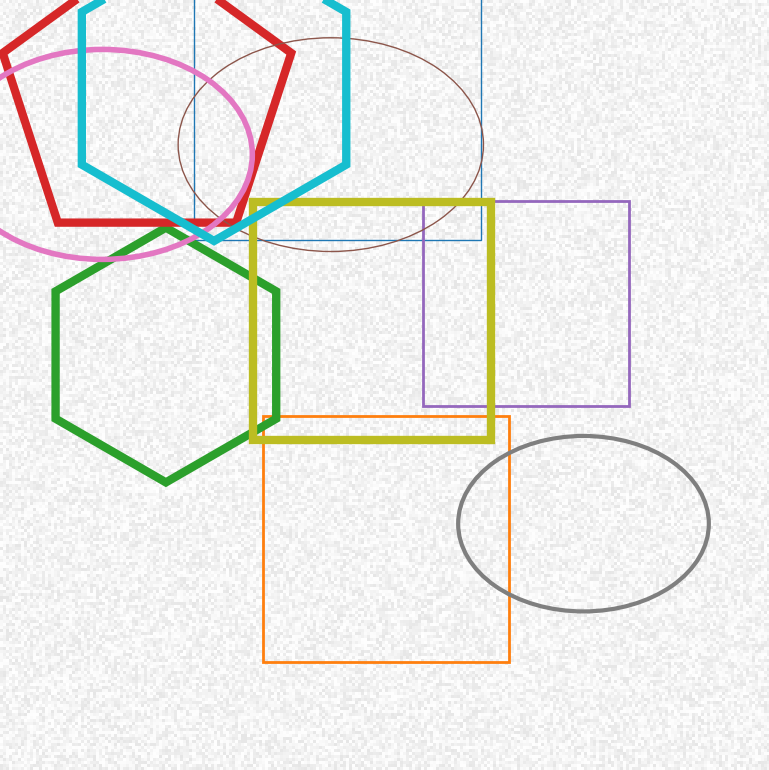[{"shape": "square", "thickness": 0.5, "radius": 0.93, "center": [0.439, 0.874]}, {"shape": "square", "thickness": 1, "radius": 0.8, "center": [0.502, 0.3]}, {"shape": "hexagon", "thickness": 3, "radius": 0.83, "center": [0.215, 0.539]}, {"shape": "pentagon", "thickness": 3, "radius": 0.99, "center": [0.191, 0.87]}, {"shape": "square", "thickness": 1, "radius": 0.67, "center": [0.683, 0.606]}, {"shape": "oval", "thickness": 0.5, "radius": 0.99, "center": [0.43, 0.812]}, {"shape": "oval", "thickness": 2, "radius": 0.97, "center": [0.133, 0.799]}, {"shape": "oval", "thickness": 1.5, "radius": 0.81, "center": [0.758, 0.32]}, {"shape": "square", "thickness": 3, "radius": 0.77, "center": [0.483, 0.583]}, {"shape": "hexagon", "thickness": 3, "radius": 0.99, "center": [0.278, 0.885]}]